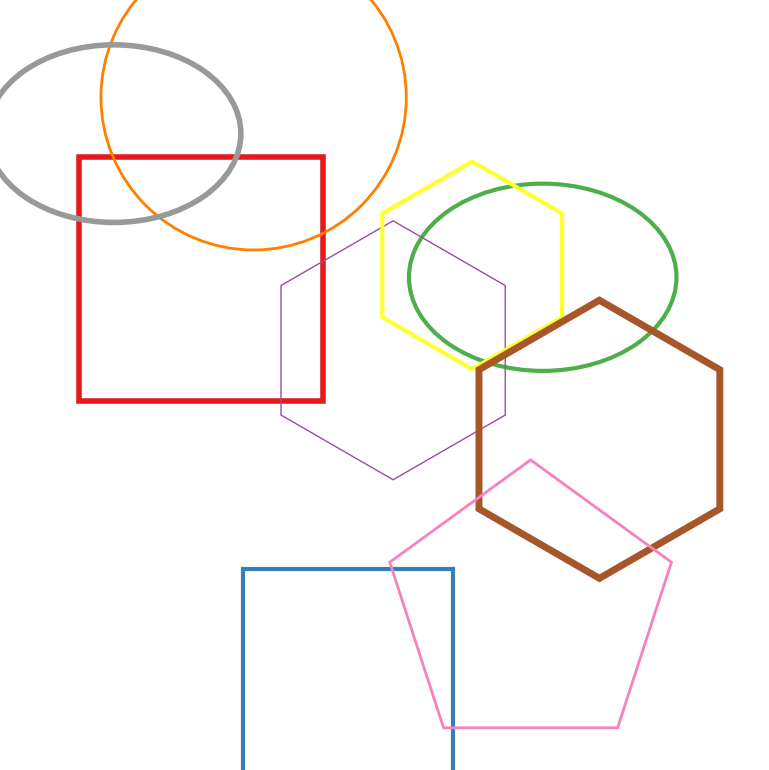[{"shape": "square", "thickness": 2, "radius": 0.79, "center": [0.261, 0.638]}, {"shape": "square", "thickness": 1.5, "radius": 0.68, "center": [0.452, 0.124]}, {"shape": "oval", "thickness": 1.5, "radius": 0.87, "center": [0.705, 0.64]}, {"shape": "hexagon", "thickness": 0.5, "radius": 0.84, "center": [0.511, 0.545]}, {"shape": "circle", "thickness": 1, "radius": 0.99, "center": [0.329, 0.874]}, {"shape": "hexagon", "thickness": 1.5, "radius": 0.67, "center": [0.613, 0.655]}, {"shape": "hexagon", "thickness": 2.5, "radius": 0.9, "center": [0.778, 0.43]}, {"shape": "pentagon", "thickness": 1, "radius": 0.96, "center": [0.689, 0.21]}, {"shape": "oval", "thickness": 2, "radius": 0.82, "center": [0.148, 0.826]}]